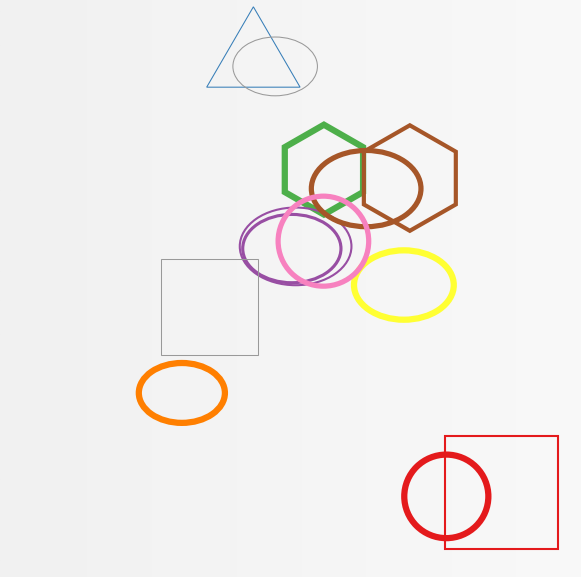[{"shape": "square", "thickness": 1, "radius": 0.49, "center": [0.863, 0.146]}, {"shape": "circle", "thickness": 3, "radius": 0.36, "center": [0.768, 0.14]}, {"shape": "triangle", "thickness": 0.5, "radius": 0.46, "center": [0.436, 0.895]}, {"shape": "hexagon", "thickness": 3, "radius": 0.39, "center": [0.557, 0.705]}, {"shape": "oval", "thickness": 1, "radius": 0.48, "center": [0.509, 0.573]}, {"shape": "oval", "thickness": 1.5, "radius": 0.42, "center": [0.502, 0.569]}, {"shape": "oval", "thickness": 3, "radius": 0.37, "center": [0.313, 0.319]}, {"shape": "oval", "thickness": 3, "radius": 0.43, "center": [0.695, 0.506]}, {"shape": "oval", "thickness": 2.5, "radius": 0.47, "center": [0.63, 0.673]}, {"shape": "hexagon", "thickness": 2, "radius": 0.46, "center": [0.705, 0.691]}, {"shape": "circle", "thickness": 2.5, "radius": 0.39, "center": [0.556, 0.582]}, {"shape": "square", "thickness": 0.5, "radius": 0.42, "center": [0.36, 0.467]}, {"shape": "oval", "thickness": 0.5, "radius": 0.36, "center": [0.473, 0.884]}]